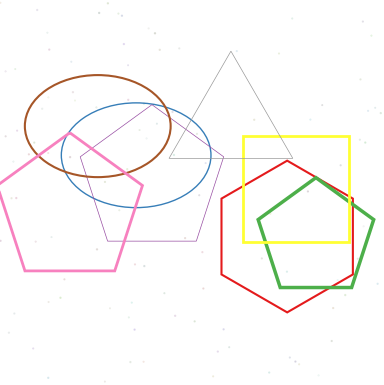[{"shape": "hexagon", "thickness": 1.5, "radius": 0.99, "center": [0.746, 0.386]}, {"shape": "oval", "thickness": 1, "radius": 0.97, "center": [0.354, 0.597]}, {"shape": "pentagon", "thickness": 2.5, "radius": 0.79, "center": [0.821, 0.381]}, {"shape": "pentagon", "thickness": 0.5, "radius": 0.98, "center": [0.395, 0.532]}, {"shape": "square", "thickness": 2, "radius": 0.69, "center": [0.77, 0.509]}, {"shape": "oval", "thickness": 1.5, "radius": 0.95, "center": [0.254, 0.672]}, {"shape": "pentagon", "thickness": 2, "radius": 0.99, "center": [0.181, 0.457]}, {"shape": "triangle", "thickness": 0.5, "radius": 0.93, "center": [0.6, 0.681]}]